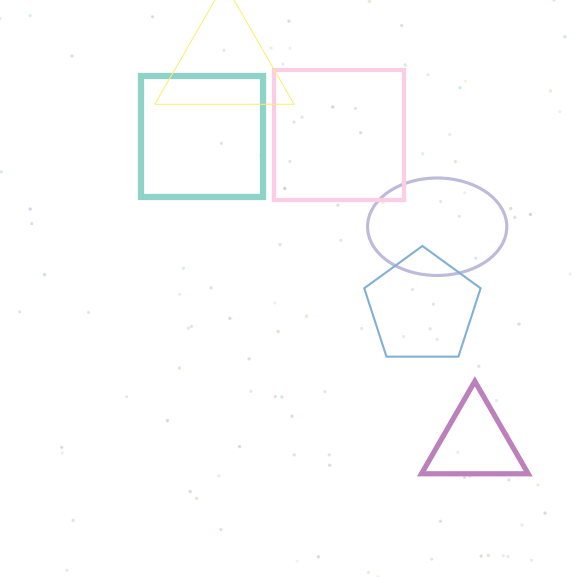[{"shape": "square", "thickness": 3, "radius": 0.53, "center": [0.35, 0.763]}, {"shape": "oval", "thickness": 1.5, "radius": 0.6, "center": [0.757, 0.607]}, {"shape": "pentagon", "thickness": 1, "radius": 0.53, "center": [0.731, 0.467]}, {"shape": "square", "thickness": 2, "radius": 0.56, "center": [0.587, 0.765]}, {"shape": "triangle", "thickness": 2.5, "radius": 0.53, "center": [0.822, 0.232]}, {"shape": "triangle", "thickness": 0.5, "radius": 0.7, "center": [0.389, 0.888]}]